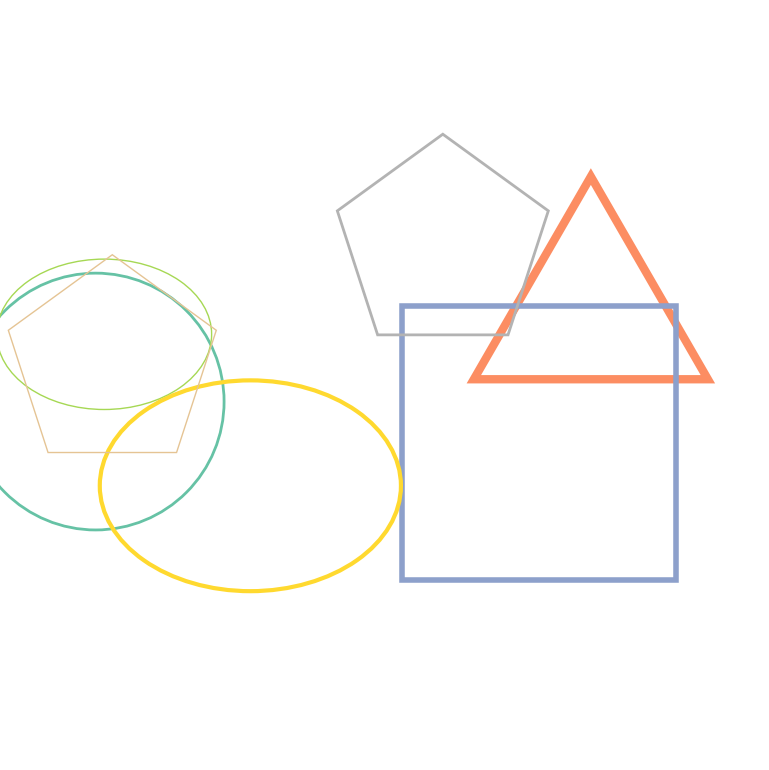[{"shape": "circle", "thickness": 1, "radius": 0.83, "center": [0.124, 0.479]}, {"shape": "triangle", "thickness": 3, "radius": 0.88, "center": [0.767, 0.595]}, {"shape": "square", "thickness": 2, "radius": 0.89, "center": [0.7, 0.424]}, {"shape": "oval", "thickness": 0.5, "radius": 0.7, "center": [0.135, 0.566]}, {"shape": "oval", "thickness": 1.5, "radius": 0.98, "center": [0.325, 0.369]}, {"shape": "pentagon", "thickness": 0.5, "radius": 0.71, "center": [0.146, 0.527]}, {"shape": "pentagon", "thickness": 1, "radius": 0.72, "center": [0.575, 0.682]}]